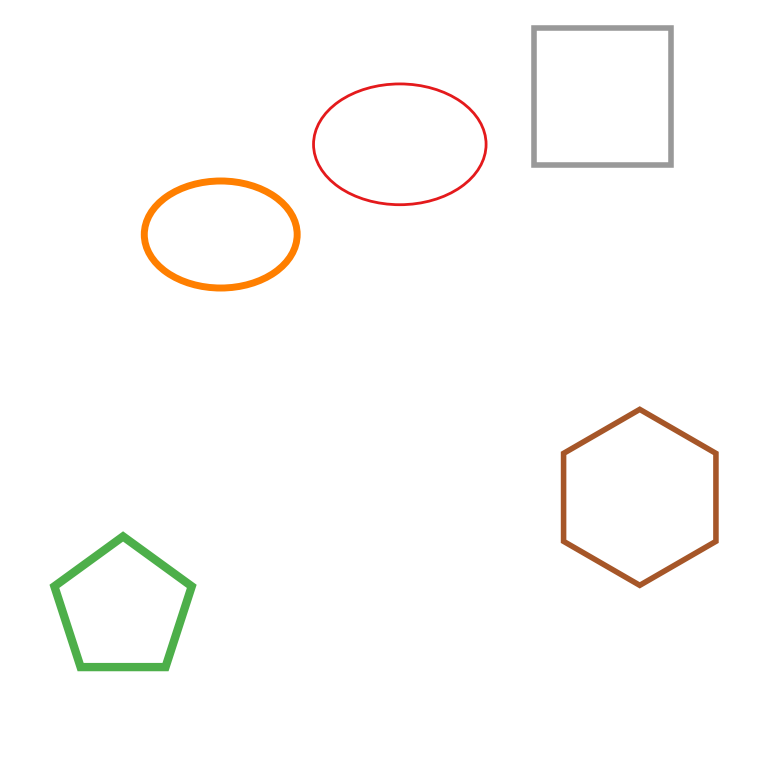[{"shape": "oval", "thickness": 1, "radius": 0.56, "center": [0.519, 0.813]}, {"shape": "pentagon", "thickness": 3, "radius": 0.47, "center": [0.16, 0.21]}, {"shape": "oval", "thickness": 2.5, "radius": 0.5, "center": [0.287, 0.695]}, {"shape": "hexagon", "thickness": 2, "radius": 0.57, "center": [0.831, 0.354]}, {"shape": "square", "thickness": 2, "radius": 0.44, "center": [0.783, 0.875]}]